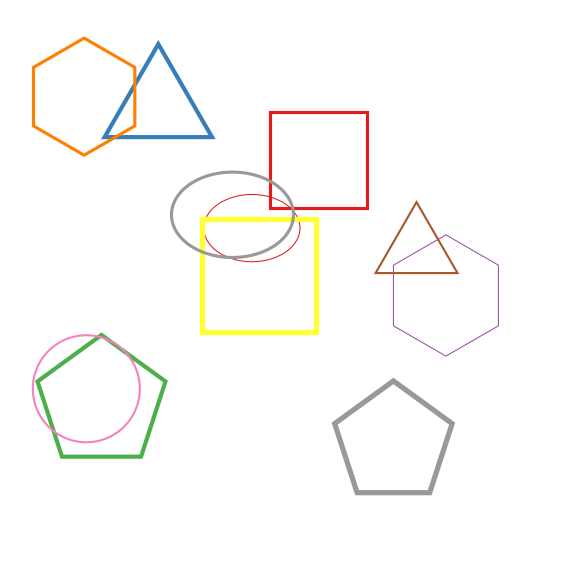[{"shape": "square", "thickness": 1.5, "radius": 0.42, "center": [0.552, 0.723]}, {"shape": "oval", "thickness": 0.5, "radius": 0.42, "center": [0.436, 0.604]}, {"shape": "triangle", "thickness": 2, "radius": 0.54, "center": [0.274, 0.815]}, {"shape": "pentagon", "thickness": 2, "radius": 0.58, "center": [0.176, 0.303]}, {"shape": "hexagon", "thickness": 0.5, "radius": 0.52, "center": [0.772, 0.487]}, {"shape": "hexagon", "thickness": 1.5, "radius": 0.51, "center": [0.146, 0.832]}, {"shape": "square", "thickness": 2.5, "radius": 0.49, "center": [0.448, 0.522]}, {"shape": "triangle", "thickness": 1, "radius": 0.41, "center": [0.721, 0.567]}, {"shape": "circle", "thickness": 1, "radius": 0.46, "center": [0.149, 0.326]}, {"shape": "pentagon", "thickness": 2.5, "radius": 0.53, "center": [0.681, 0.233]}, {"shape": "oval", "thickness": 1.5, "radius": 0.53, "center": [0.403, 0.627]}]